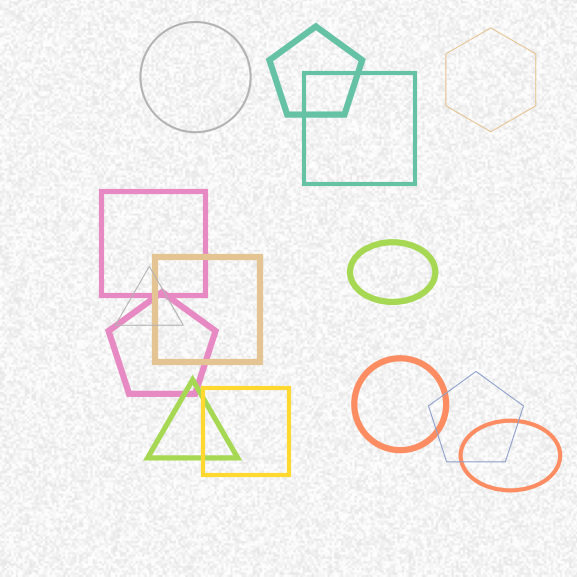[{"shape": "square", "thickness": 2, "radius": 0.48, "center": [0.623, 0.776]}, {"shape": "pentagon", "thickness": 3, "radius": 0.42, "center": [0.547, 0.869]}, {"shape": "oval", "thickness": 2, "radius": 0.43, "center": [0.884, 0.21]}, {"shape": "circle", "thickness": 3, "radius": 0.4, "center": [0.693, 0.299]}, {"shape": "pentagon", "thickness": 0.5, "radius": 0.43, "center": [0.824, 0.269]}, {"shape": "square", "thickness": 2.5, "radius": 0.45, "center": [0.265, 0.578]}, {"shape": "pentagon", "thickness": 3, "radius": 0.49, "center": [0.281, 0.396]}, {"shape": "oval", "thickness": 3, "radius": 0.37, "center": [0.68, 0.528]}, {"shape": "triangle", "thickness": 2.5, "radius": 0.45, "center": [0.334, 0.251]}, {"shape": "square", "thickness": 2, "radius": 0.37, "center": [0.426, 0.252]}, {"shape": "hexagon", "thickness": 0.5, "radius": 0.45, "center": [0.85, 0.861]}, {"shape": "square", "thickness": 3, "radius": 0.45, "center": [0.36, 0.464]}, {"shape": "circle", "thickness": 1, "radius": 0.48, "center": [0.339, 0.866]}, {"shape": "triangle", "thickness": 0.5, "radius": 0.34, "center": [0.259, 0.47]}]